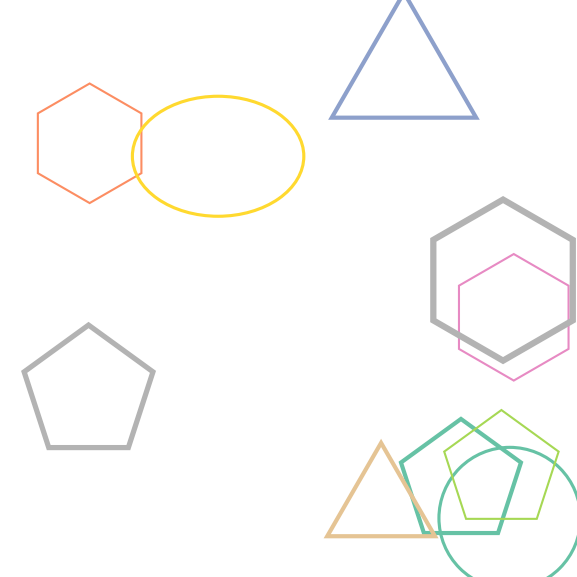[{"shape": "circle", "thickness": 1.5, "radius": 0.61, "center": [0.883, 0.102]}, {"shape": "pentagon", "thickness": 2, "radius": 0.55, "center": [0.798, 0.164]}, {"shape": "hexagon", "thickness": 1, "radius": 0.52, "center": [0.155, 0.751]}, {"shape": "triangle", "thickness": 2, "radius": 0.72, "center": [0.7, 0.868]}, {"shape": "hexagon", "thickness": 1, "radius": 0.55, "center": [0.89, 0.45]}, {"shape": "pentagon", "thickness": 1, "radius": 0.52, "center": [0.868, 0.185]}, {"shape": "oval", "thickness": 1.5, "radius": 0.74, "center": [0.378, 0.729]}, {"shape": "triangle", "thickness": 2, "radius": 0.54, "center": [0.66, 0.124]}, {"shape": "hexagon", "thickness": 3, "radius": 0.7, "center": [0.871, 0.514]}, {"shape": "pentagon", "thickness": 2.5, "radius": 0.59, "center": [0.153, 0.319]}]